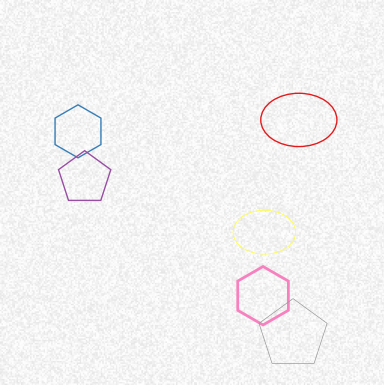[{"shape": "oval", "thickness": 1, "radius": 0.49, "center": [0.776, 0.689]}, {"shape": "hexagon", "thickness": 1, "radius": 0.34, "center": [0.203, 0.659]}, {"shape": "pentagon", "thickness": 1, "radius": 0.36, "center": [0.22, 0.537]}, {"shape": "oval", "thickness": 0.5, "radius": 0.41, "center": [0.687, 0.397]}, {"shape": "hexagon", "thickness": 2, "radius": 0.38, "center": [0.683, 0.232]}, {"shape": "pentagon", "thickness": 0.5, "radius": 0.46, "center": [0.761, 0.131]}]